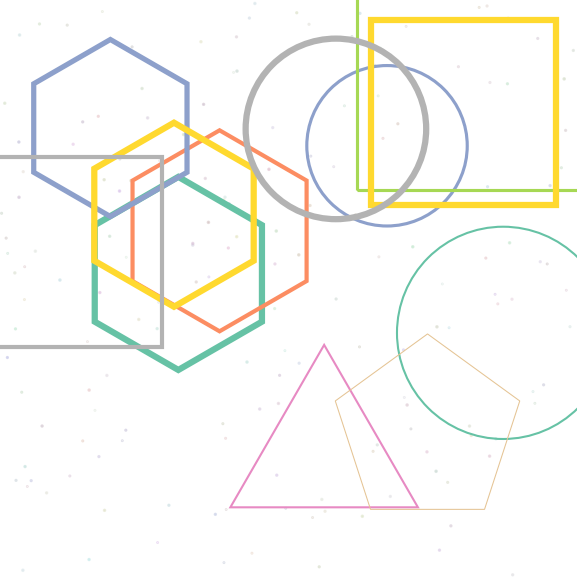[{"shape": "circle", "thickness": 1, "radius": 0.92, "center": [0.871, 0.423]}, {"shape": "hexagon", "thickness": 3, "radius": 0.84, "center": [0.309, 0.526]}, {"shape": "hexagon", "thickness": 2, "radius": 0.87, "center": [0.38, 0.599]}, {"shape": "circle", "thickness": 1.5, "radius": 0.69, "center": [0.67, 0.747]}, {"shape": "hexagon", "thickness": 2.5, "radius": 0.77, "center": [0.191, 0.777]}, {"shape": "triangle", "thickness": 1, "radius": 0.94, "center": [0.561, 0.214]}, {"shape": "square", "thickness": 1.5, "radius": 1.0, "center": [0.818, 0.87]}, {"shape": "square", "thickness": 3, "radius": 0.8, "center": [0.803, 0.805]}, {"shape": "hexagon", "thickness": 3, "radius": 0.8, "center": [0.301, 0.627]}, {"shape": "pentagon", "thickness": 0.5, "radius": 0.84, "center": [0.74, 0.253]}, {"shape": "square", "thickness": 2, "radius": 0.82, "center": [0.116, 0.562]}, {"shape": "circle", "thickness": 3, "radius": 0.78, "center": [0.582, 0.776]}]